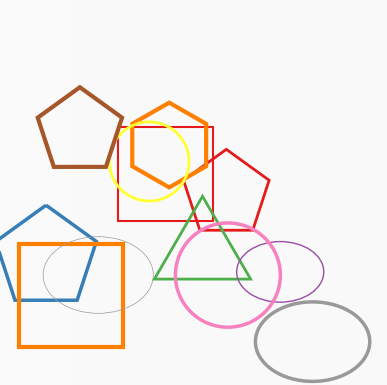[{"shape": "pentagon", "thickness": 2, "radius": 0.58, "center": [0.584, 0.496]}, {"shape": "square", "thickness": 1.5, "radius": 0.61, "center": [0.427, 0.548]}, {"shape": "pentagon", "thickness": 2.5, "radius": 0.68, "center": [0.119, 0.331]}, {"shape": "triangle", "thickness": 2, "radius": 0.72, "center": [0.523, 0.347]}, {"shape": "oval", "thickness": 1, "radius": 0.56, "center": [0.723, 0.294]}, {"shape": "square", "thickness": 3, "radius": 0.67, "center": [0.182, 0.233]}, {"shape": "hexagon", "thickness": 3, "radius": 0.55, "center": [0.437, 0.623]}, {"shape": "circle", "thickness": 2, "radius": 0.51, "center": [0.385, 0.581]}, {"shape": "pentagon", "thickness": 3, "radius": 0.57, "center": [0.206, 0.659]}, {"shape": "circle", "thickness": 2.5, "radius": 0.68, "center": [0.588, 0.285]}, {"shape": "oval", "thickness": 2.5, "radius": 0.74, "center": [0.807, 0.113]}, {"shape": "oval", "thickness": 0.5, "radius": 0.71, "center": [0.253, 0.286]}]